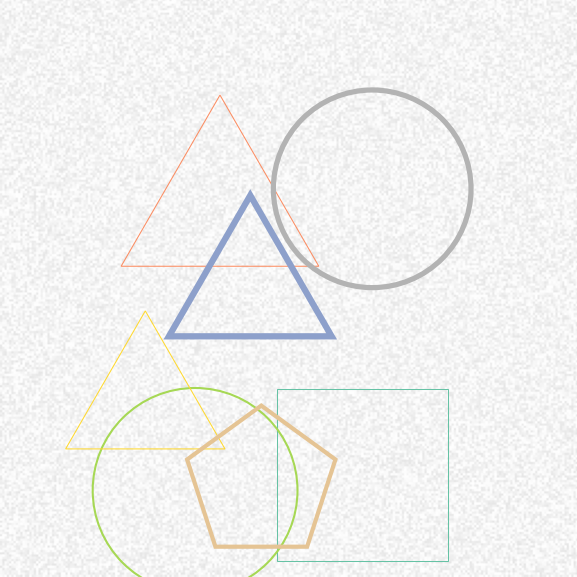[{"shape": "square", "thickness": 0.5, "radius": 0.74, "center": [0.628, 0.177]}, {"shape": "triangle", "thickness": 0.5, "radius": 0.99, "center": [0.381, 0.637]}, {"shape": "triangle", "thickness": 3, "radius": 0.81, "center": [0.433, 0.498]}, {"shape": "circle", "thickness": 1, "radius": 0.89, "center": [0.338, 0.15]}, {"shape": "triangle", "thickness": 0.5, "radius": 0.8, "center": [0.252, 0.301]}, {"shape": "pentagon", "thickness": 2, "radius": 0.68, "center": [0.452, 0.162]}, {"shape": "circle", "thickness": 2.5, "radius": 0.86, "center": [0.644, 0.672]}]